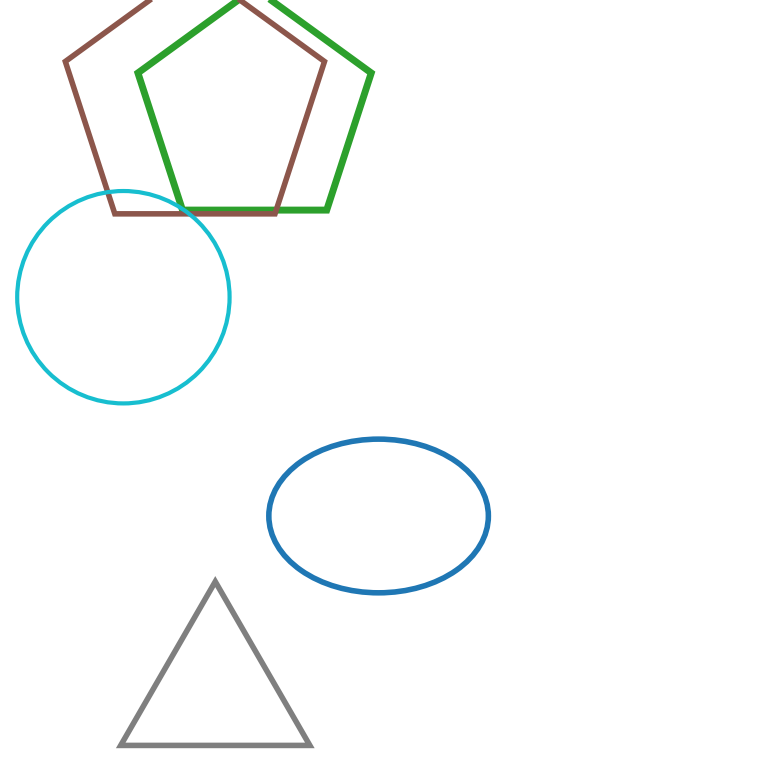[{"shape": "oval", "thickness": 2, "radius": 0.71, "center": [0.492, 0.33]}, {"shape": "pentagon", "thickness": 2.5, "radius": 0.8, "center": [0.331, 0.856]}, {"shape": "pentagon", "thickness": 2, "radius": 0.88, "center": [0.253, 0.865]}, {"shape": "triangle", "thickness": 2, "radius": 0.71, "center": [0.28, 0.103]}, {"shape": "circle", "thickness": 1.5, "radius": 0.69, "center": [0.16, 0.614]}]